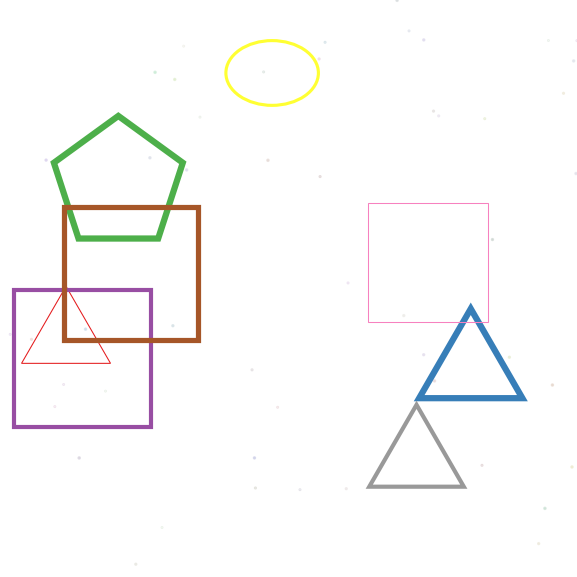[{"shape": "triangle", "thickness": 0.5, "radius": 0.44, "center": [0.114, 0.414]}, {"shape": "triangle", "thickness": 3, "radius": 0.52, "center": [0.815, 0.361]}, {"shape": "pentagon", "thickness": 3, "radius": 0.59, "center": [0.205, 0.681]}, {"shape": "square", "thickness": 2, "radius": 0.59, "center": [0.143, 0.379]}, {"shape": "oval", "thickness": 1.5, "radius": 0.4, "center": [0.471, 0.873]}, {"shape": "square", "thickness": 2.5, "radius": 0.58, "center": [0.227, 0.525]}, {"shape": "square", "thickness": 0.5, "radius": 0.52, "center": [0.741, 0.545]}, {"shape": "triangle", "thickness": 2, "radius": 0.47, "center": [0.721, 0.204]}]